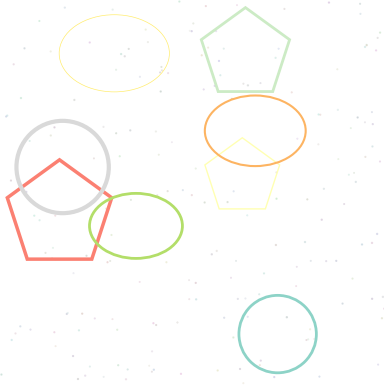[{"shape": "circle", "thickness": 2, "radius": 0.5, "center": [0.721, 0.132]}, {"shape": "pentagon", "thickness": 1, "radius": 0.51, "center": [0.629, 0.54]}, {"shape": "pentagon", "thickness": 2.5, "radius": 0.71, "center": [0.155, 0.442]}, {"shape": "oval", "thickness": 1.5, "radius": 0.65, "center": [0.663, 0.66]}, {"shape": "oval", "thickness": 2, "radius": 0.6, "center": [0.353, 0.413]}, {"shape": "circle", "thickness": 3, "radius": 0.6, "center": [0.163, 0.566]}, {"shape": "pentagon", "thickness": 2, "radius": 0.6, "center": [0.638, 0.86]}, {"shape": "oval", "thickness": 0.5, "radius": 0.72, "center": [0.297, 0.862]}]